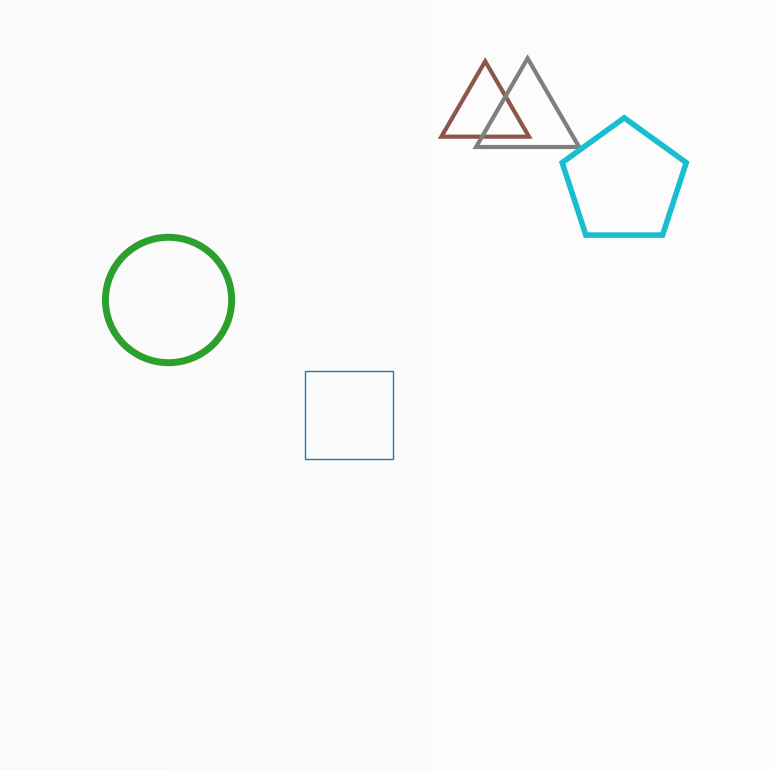[{"shape": "square", "thickness": 0.5, "radius": 0.29, "center": [0.45, 0.461]}, {"shape": "circle", "thickness": 2.5, "radius": 0.41, "center": [0.217, 0.61]}, {"shape": "triangle", "thickness": 1.5, "radius": 0.33, "center": [0.626, 0.855]}, {"shape": "triangle", "thickness": 1.5, "radius": 0.38, "center": [0.681, 0.847]}, {"shape": "pentagon", "thickness": 2, "radius": 0.42, "center": [0.805, 0.763]}]